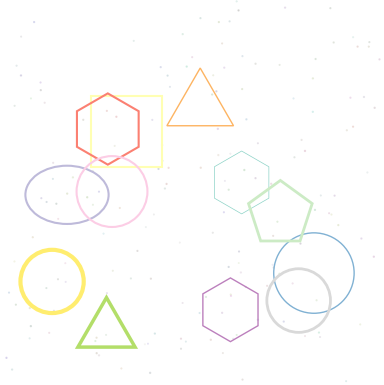[{"shape": "hexagon", "thickness": 0.5, "radius": 0.41, "center": [0.628, 0.526]}, {"shape": "square", "thickness": 1.5, "radius": 0.46, "center": [0.328, 0.659]}, {"shape": "oval", "thickness": 1.5, "radius": 0.54, "center": [0.174, 0.494]}, {"shape": "hexagon", "thickness": 1.5, "radius": 0.46, "center": [0.28, 0.665]}, {"shape": "circle", "thickness": 1, "radius": 0.52, "center": [0.815, 0.291]}, {"shape": "triangle", "thickness": 1, "radius": 0.5, "center": [0.52, 0.723]}, {"shape": "triangle", "thickness": 2.5, "radius": 0.43, "center": [0.277, 0.141]}, {"shape": "circle", "thickness": 1.5, "radius": 0.46, "center": [0.291, 0.502]}, {"shape": "circle", "thickness": 2, "radius": 0.41, "center": [0.776, 0.219]}, {"shape": "hexagon", "thickness": 1, "radius": 0.41, "center": [0.599, 0.195]}, {"shape": "pentagon", "thickness": 2, "radius": 0.43, "center": [0.728, 0.444]}, {"shape": "circle", "thickness": 3, "radius": 0.41, "center": [0.135, 0.269]}]